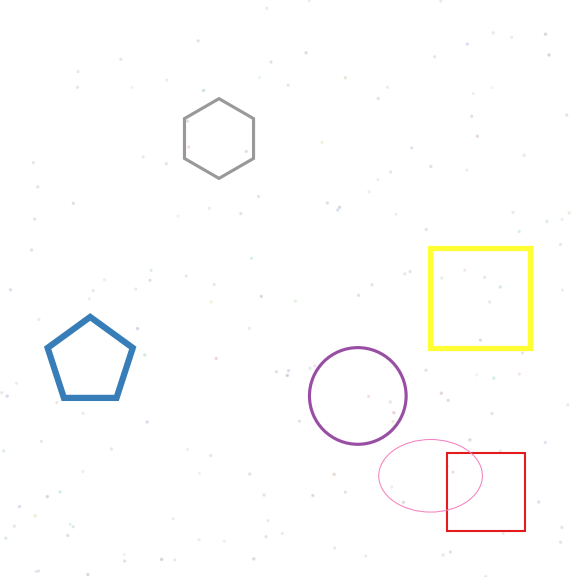[{"shape": "square", "thickness": 1, "radius": 0.33, "center": [0.842, 0.147]}, {"shape": "pentagon", "thickness": 3, "radius": 0.39, "center": [0.156, 0.373]}, {"shape": "circle", "thickness": 1.5, "radius": 0.42, "center": [0.62, 0.314]}, {"shape": "square", "thickness": 2.5, "radius": 0.43, "center": [0.831, 0.483]}, {"shape": "oval", "thickness": 0.5, "radius": 0.45, "center": [0.746, 0.175]}, {"shape": "hexagon", "thickness": 1.5, "radius": 0.35, "center": [0.379, 0.759]}]